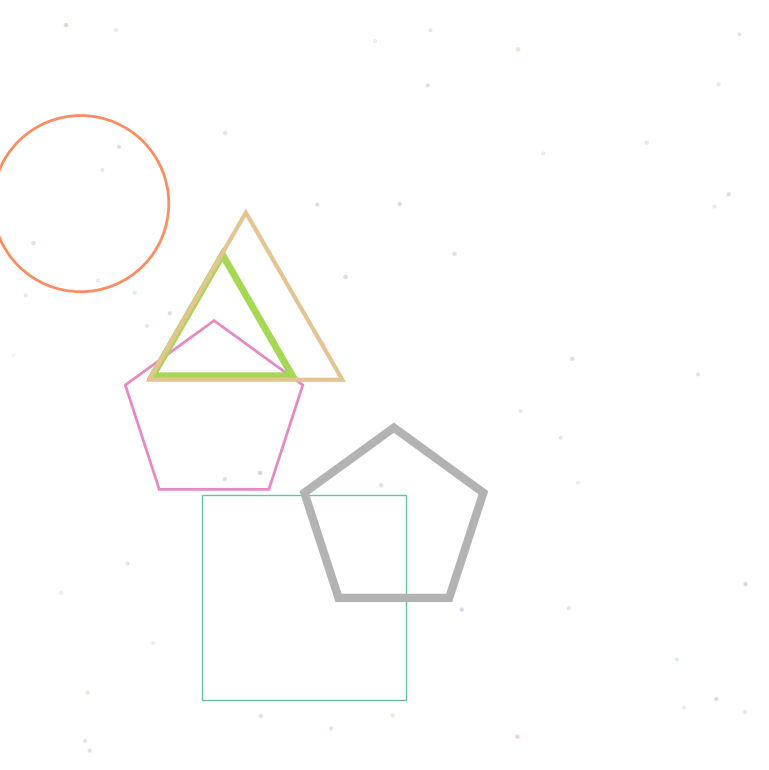[{"shape": "square", "thickness": 0.5, "radius": 0.66, "center": [0.395, 0.224]}, {"shape": "circle", "thickness": 1, "radius": 0.57, "center": [0.105, 0.736]}, {"shape": "pentagon", "thickness": 1, "radius": 0.61, "center": [0.278, 0.462]}, {"shape": "triangle", "thickness": 2.5, "radius": 0.52, "center": [0.289, 0.564]}, {"shape": "triangle", "thickness": 1.5, "radius": 0.72, "center": [0.319, 0.579]}, {"shape": "pentagon", "thickness": 3, "radius": 0.61, "center": [0.512, 0.322]}]